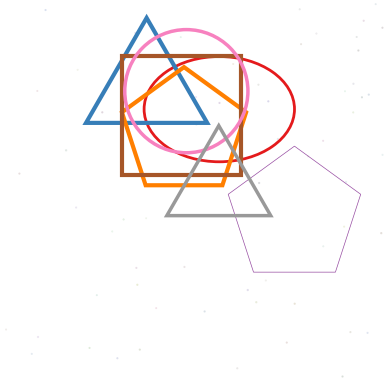[{"shape": "oval", "thickness": 2, "radius": 0.98, "center": [0.57, 0.717]}, {"shape": "triangle", "thickness": 3, "radius": 0.91, "center": [0.381, 0.772]}, {"shape": "pentagon", "thickness": 0.5, "radius": 0.9, "center": [0.765, 0.439]}, {"shape": "pentagon", "thickness": 3, "radius": 0.85, "center": [0.478, 0.656]}, {"shape": "square", "thickness": 3, "radius": 0.77, "center": [0.471, 0.701]}, {"shape": "circle", "thickness": 2.5, "radius": 0.8, "center": [0.484, 0.763]}, {"shape": "triangle", "thickness": 2.5, "radius": 0.78, "center": [0.568, 0.518]}]